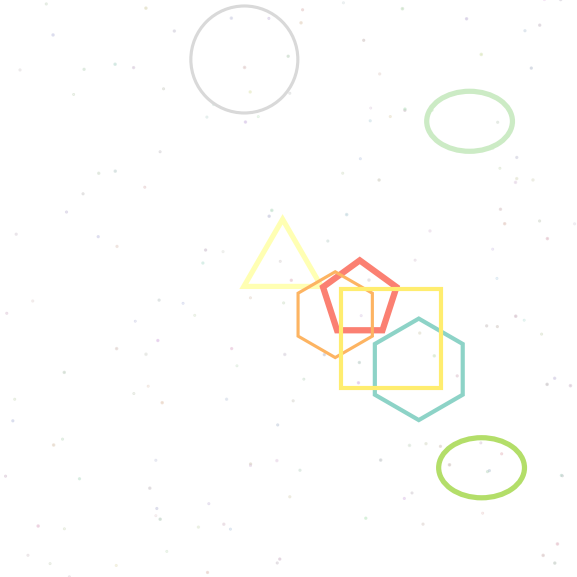[{"shape": "hexagon", "thickness": 2, "radius": 0.44, "center": [0.725, 0.36]}, {"shape": "triangle", "thickness": 2.5, "radius": 0.39, "center": [0.489, 0.542]}, {"shape": "pentagon", "thickness": 3, "radius": 0.33, "center": [0.623, 0.481]}, {"shape": "hexagon", "thickness": 1.5, "radius": 0.37, "center": [0.58, 0.454]}, {"shape": "oval", "thickness": 2.5, "radius": 0.37, "center": [0.834, 0.189]}, {"shape": "circle", "thickness": 1.5, "radius": 0.46, "center": [0.423, 0.896]}, {"shape": "oval", "thickness": 2.5, "radius": 0.37, "center": [0.813, 0.789]}, {"shape": "square", "thickness": 2, "radius": 0.43, "center": [0.677, 0.413]}]